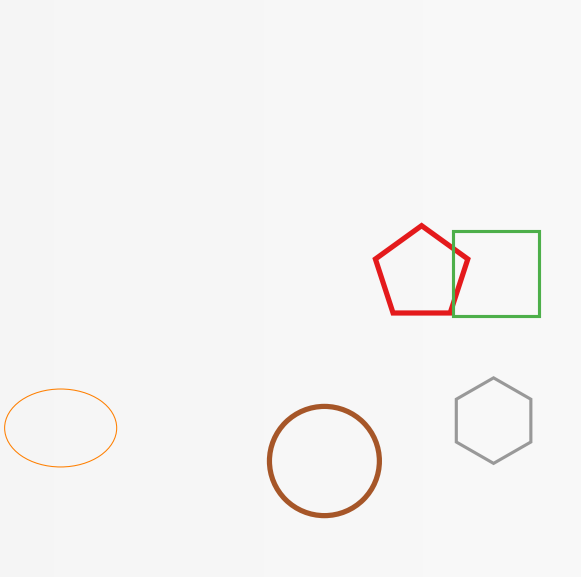[{"shape": "pentagon", "thickness": 2.5, "radius": 0.42, "center": [0.725, 0.525]}, {"shape": "square", "thickness": 1.5, "radius": 0.37, "center": [0.853, 0.526]}, {"shape": "oval", "thickness": 0.5, "radius": 0.48, "center": [0.104, 0.258]}, {"shape": "circle", "thickness": 2.5, "radius": 0.47, "center": [0.558, 0.201]}, {"shape": "hexagon", "thickness": 1.5, "radius": 0.37, "center": [0.849, 0.271]}]